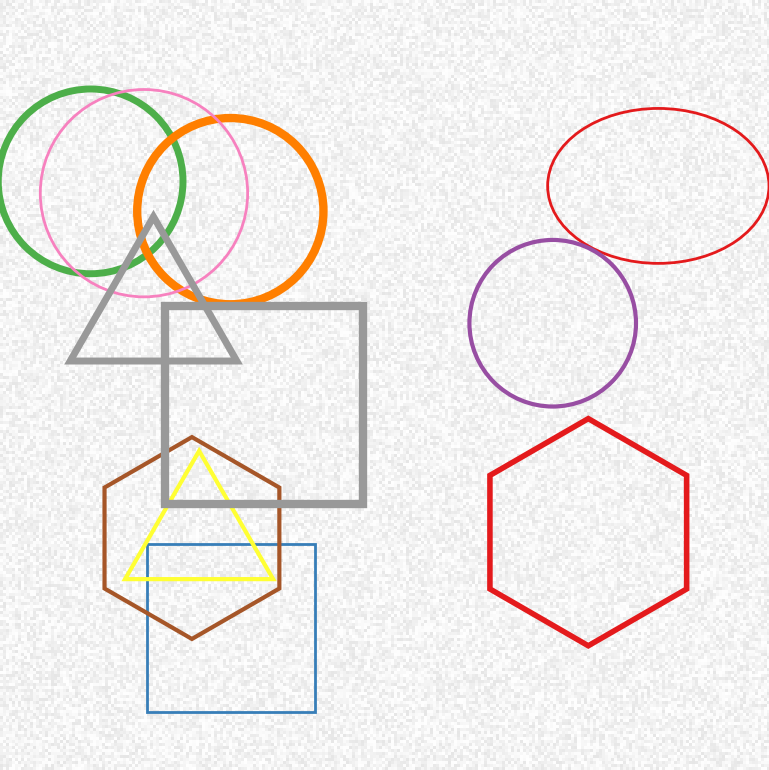[{"shape": "oval", "thickness": 1, "radius": 0.72, "center": [0.855, 0.759]}, {"shape": "hexagon", "thickness": 2, "radius": 0.74, "center": [0.764, 0.309]}, {"shape": "square", "thickness": 1, "radius": 0.55, "center": [0.299, 0.185]}, {"shape": "circle", "thickness": 2.5, "radius": 0.6, "center": [0.118, 0.764]}, {"shape": "circle", "thickness": 1.5, "radius": 0.54, "center": [0.718, 0.58]}, {"shape": "circle", "thickness": 3, "radius": 0.6, "center": [0.299, 0.726]}, {"shape": "triangle", "thickness": 1.5, "radius": 0.56, "center": [0.259, 0.303]}, {"shape": "hexagon", "thickness": 1.5, "radius": 0.66, "center": [0.249, 0.301]}, {"shape": "circle", "thickness": 1, "radius": 0.67, "center": [0.187, 0.749]}, {"shape": "square", "thickness": 3, "radius": 0.64, "center": [0.343, 0.474]}, {"shape": "triangle", "thickness": 2.5, "radius": 0.62, "center": [0.199, 0.594]}]